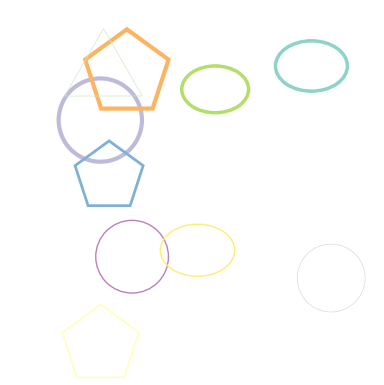[{"shape": "oval", "thickness": 2.5, "radius": 0.47, "center": [0.809, 0.829]}, {"shape": "pentagon", "thickness": 1, "radius": 0.52, "center": [0.261, 0.105]}, {"shape": "circle", "thickness": 3, "radius": 0.54, "center": [0.261, 0.688]}, {"shape": "pentagon", "thickness": 2, "radius": 0.46, "center": [0.283, 0.541]}, {"shape": "pentagon", "thickness": 3, "radius": 0.57, "center": [0.33, 0.81]}, {"shape": "oval", "thickness": 2.5, "radius": 0.43, "center": [0.559, 0.768]}, {"shape": "circle", "thickness": 0.5, "radius": 0.44, "center": [0.86, 0.278]}, {"shape": "circle", "thickness": 1, "radius": 0.47, "center": [0.343, 0.333]}, {"shape": "triangle", "thickness": 0.5, "radius": 0.58, "center": [0.269, 0.809]}, {"shape": "oval", "thickness": 1, "radius": 0.48, "center": [0.513, 0.35]}]